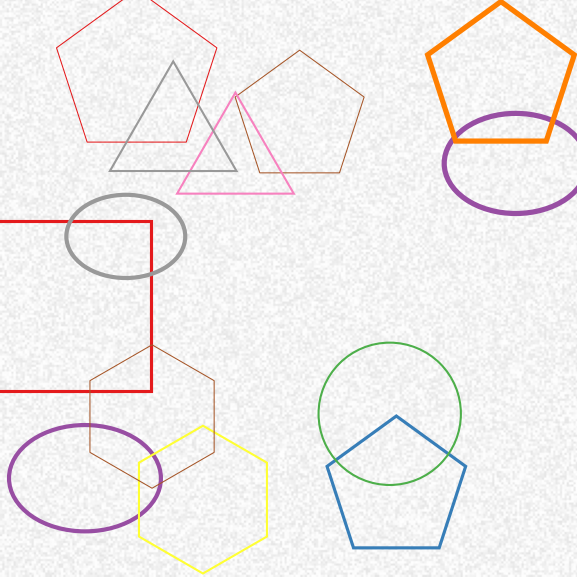[{"shape": "square", "thickness": 1.5, "radius": 0.74, "center": [0.113, 0.469]}, {"shape": "pentagon", "thickness": 0.5, "radius": 0.73, "center": [0.237, 0.871]}, {"shape": "pentagon", "thickness": 1.5, "radius": 0.63, "center": [0.686, 0.153]}, {"shape": "circle", "thickness": 1, "radius": 0.62, "center": [0.675, 0.283]}, {"shape": "oval", "thickness": 2.5, "radius": 0.62, "center": [0.893, 0.716]}, {"shape": "oval", "thickness": 2, "radius": 0.66, "center": [0.147, 0.171]}, {"shape": "pentagon", "thickness": 2.5, "radius": 0.67, "center": [0.867, 0.863]}, {"shape": "hexagon", "thickness": 1, "radius": 0.64, "center": [0.351, 0.134]}, {"shape": "pentagon", "thickness": 0.5, "radius": 0.59, "center": [0.519, 0.795]}, {"shape": "hexagon", "thickness": 0.5, "radius": 0.62, "center": [0.263, 0.278]}, {"shape": "triangle", "thickness": 1, "radius": 0.58, "center": [0.408, 0.722]}, {"shape": "triangle", "thickness": 1, "radius": 0.63, "center": [0.3, 0.766]}, {"shape": "oval", "thickness": 2, "radius": 0.51, "center": [0.218, 0.59]}]